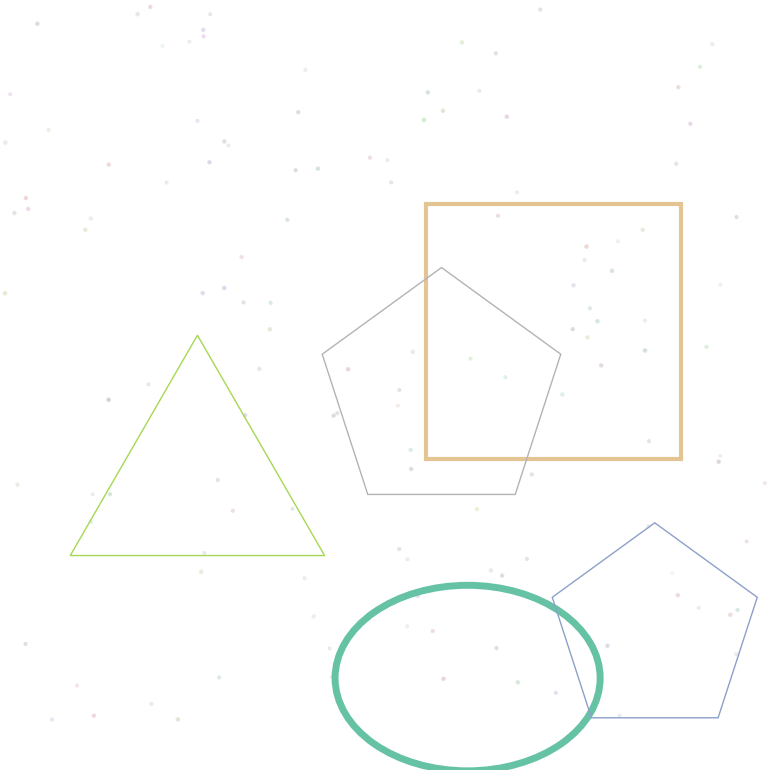[{"shape": "oval", "thickness": 2.5, "radius": 0.86, "center": [0.607, 0.119]}, {"shape": "pentagon", "thickness": 0.5, "radius": 0.7, "center": [0.85, 0.181]}, {"shape": "triangle", "thickness": 0.5, "radius": 0.95, "center": [0.256, 0.374]}, {"shape": "square", "thickness": 1.5, "radius": 0.83, "center": [0.719, 0.57]}, {"shape": "pentagon", "thickness": 0.5, "radius": 0.81, "center": [0.573, 0.49]}]